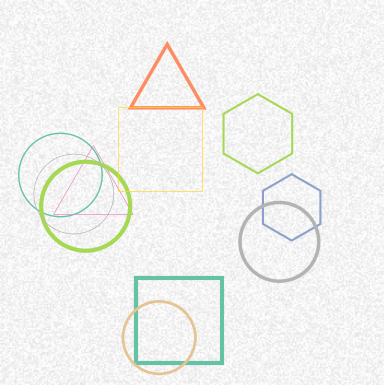[{"shape": "circle", "thickness": 1, "radius": 0.54, "center": [0.157, 0.545]}, {"shape": "square", "thickness": 3, "radius": 0.55, "center": [0.465, 0.168]}, {"shape": "triangle", "thickness": 2.5, "radius": 0.55, "center": [0.434, 0.775]}, {"shape": "hexagon", "thickness": 1.5, "radius": 0.43, "center": [0.758, 0.461]}, {"shape": "triangle", "thickness": 0.5, "radius": 0.6, "center": [0.242, 0.502]}, {"shape": "circle", "thickness": 3, "radius": 0.58, "center": [0.223, 0.464]}, {"shape": "hexagon", "thickness": 1.5, "radius": 0.51, "center": [0.67, 0.653]}, {"shape": "square", "thickness": 0.5, "radius": 0.55, "center": [0.415, 0.612]}, {"shape": "circle", "thickness": 2, "radius": 0.47, "center": [0.414, 0.123]}, {"shape": "circle", "thickness": 2.5, "radius": 0.51, "center": [0.726, 0.372]}, {"shape": "circle", "thickness": 0.5, "radius": 0.52, "center": [0.192, 0.496]}]